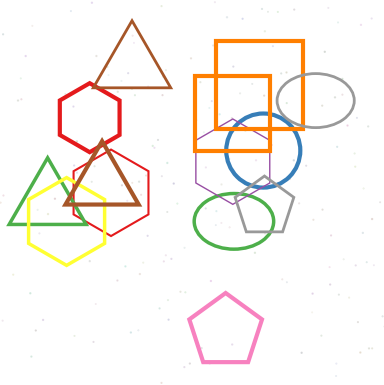[{"shape": "hexagon", "thickness": 1.5, "radius": 0.56, "center": [0.288, 0.499]}, {"shape": "hexagon", "thickness": 3, "radius": 0.45, "center": [0.233, 0.694]}, {"shape": "circle", "thickness": 3, "radius": 0.48, "center": [0.684, 0.609]}, {"shape": "triangle", "thickness": 2.5, "radius": 0.58, "center": [0.124, 0.475]}, {"shape": "oval", "thickness": 2.5, "radius": 0.52, "center": [0.608, 0.425]}, {"shape": "hexagon", "thickness": 1, "radius": 0.55, "center": [0.605, 0.58]}, {"shape": "square", "thickness": 3, "radius": 0.48, "center": [0.604, 0.705]}, {"shape": "square", "thickness": 3, "radius": 0.57, "center": [0.674, 0.779]}, {"shape": "hexagon", "thickness": 2.5, "radius": 0.57, "center": [0.173, 0.425]}, {"shape": "triangle", "thickness": 3, "radius": 0.55, "center": [0.265, 0.524]}, {"shape": "triangle", "thickness": 2, "radius": 0.58, "center": [0.343, 0.83]}, {"shape": "pentagon", "thickness": 3, "radius": 0.5, "center": [0.586, 0.14]}, {"shape": "pentagon", "thickness": 2, "radius": 0.4, "center": [0.687, 0.463]}, {"shape": "oval", "thickness": 2, "radius": 0.5, "center": [0.82, 0.739]}]